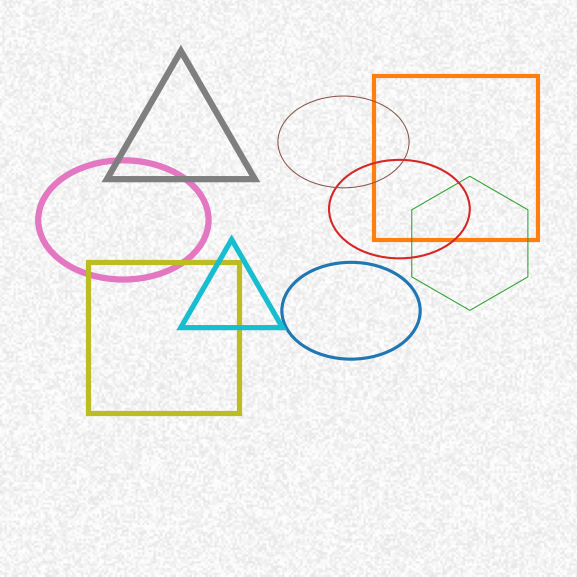[{"shape": "oval", "thickness": 1.5, "radius": 0.6, "center": [0.608, 0.461]}, {"shape": "square", "thickness": 2, "radius": 0.71, "center": [0.789, 0.725]}, {"shape": "hexagon", "thickness": 0.5, "radius": 0.58, "center": [0.814, 0.578]}, {"shape": "oval", "thickness": 1, "radius": 0.61, "center": [0.692, 0.637]}, {"shape": "oval", "thickness": 0.5, "radius": 0.57, "center": [0.595, 0.753]}, {"shape": "oval", "thickness": 3, "radius": 0.74, "center": [0.214, 0.618]}, {"shape": "triangle", "thickness": 3, "radius": 0.74, "center": [0.313, 0.763]}, {"shape": "square", "thickness": 2.5, "radius": 0.65, "center": [0.283, 0.415]}, {"shape": "triangle", "thickness": 2.5, "radius": 0.51, "center": [0.401, 0.483]}]